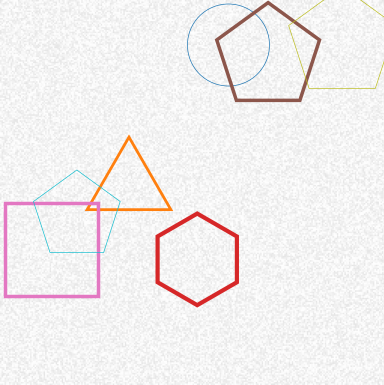[{"shape": "circle", "thickness": 0.5, "radius": 0.53, "center": [0.593, 0.883]}, {"shape": "triangle", "thickness": 2, "radius": 0.63, "center": [0.335, 0.518]}, {"shape": "hexagon", "thickness": 3, "radius": 0.59, "center": [0.512, 0.326]}, {"shape": "pentagon", "thickness": 2.5, "radius": 0.7, "center": [0.696, 0.853]}, {"shape": "square", "thickness": 2.5, "radius": 0.61, "center": [0.134, 0.352]}, {"shape": "pentagon", "thickness": 0.5, "radius": 0.73, "center": [0.889, 0.888]}, {"shape": "pentagon", "thickness": 0.5, "radius": 0.59, "center": [0.2, 0.44]}]